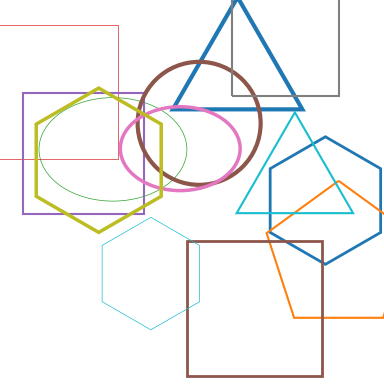[{"shape": "hexagon", "thickness": 2, "radius": 0.83, "center": [0.845, 0.479]}, {"shape": "triangle", "thickness": 3, "radius": 0.97, "center": [0.617, 0.813]}, {"shape": "pentagon", "thickness": 1.5, "radius": 0.98, "center": [0.88, 0.334]}, {"shape": "oval", "thickness": 0.5, "radius": 0.96, "center": [0.293, 0.612]}, {"shape": "square", "thickness": 0.5, "radius": 0.87, "center": [0.133, 0.762]}, {"shape": "square", "thickness": 1.5, "radius": 0.79, "center": [0.218, 0.602]}, {"shape": "circle", "thickness": 3, "radius": 0.8, "center": [0.517, 0.68]}, {"shape": "square", "thickness": 2, "radius": 0.88, "center": [0.661, 0.199]}, {"shape": "oval", "thickness": 2.5, "radius": 0.78, "center": [0.468, 0.614]}, {"shape": "square", "thickness": 1.5, "radius": 0.7, "center": [0.741, 0.89]}, {"shape": "hexagon", "thickness": 2.5, "radius": 0.94, "center": [0.256, 0.584]}, {"shape": "triangle", "thickness": 1.5, "radius": 0.87, "center": [0.766, 0.534]}, {"shape": "hexagon", "thickness": 0.5, "radius": 0.73, "center": [0.392, 0.289]}]